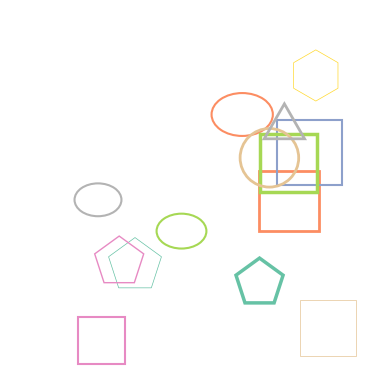[{"shape": "pentagon", "thickness": 0.5, "radius": 0.36, "center": [0.351, 0.311]}, {"shape": "pentagon", "thickness": 2.5, "radius": 0.32, "center": [0.674, 0.265]}, {"shape": "square", "thickness": 2, "radius": 0.39, "center": [0.75, 0.478]}, {"shape": "oval", "thickness": 1.5, "radius": 0.4, "center": [0.629, 0.703]}, {"shape": "square", "thickness": 1.5, "radius": 0.42, "center": [0.803, 0.605]}, {"shape": "square", "thickness": 1.5, "radius": 0.31, "center": [0.263, 0.116]}, {"shape": "pentagon", "thickness": 1, "radius": 0.33, "center": [0.31, 0.32]}, {"shape": "square", "thickness": 2.5, "radius": 0.37, "center": [0.749, 0.577]}, {"shape": "oval", "thickness": 1.5, "radius": 0.32, "center": [0.471, 0.4]}, {"shape": "hexagon", "thickness": 0.5, "radius": 0.33, "center": [0.82, 0.804]}, {"shape": "square", "thickness": 0.5, "radius": 0.36, "center": [0.852, 0.147]}, {"shape": "circle", "thickness": 2, "radius": 0.38, "center": [0.7, 0.59]}, {"shape": "triangle", "thickness": 2, "radius": 0.3, "center": [0.739, 0.67]}, {"shape": "oval", "thickness": 1.5, "radius": 0.3, "center": [0.255, 0.481]}]